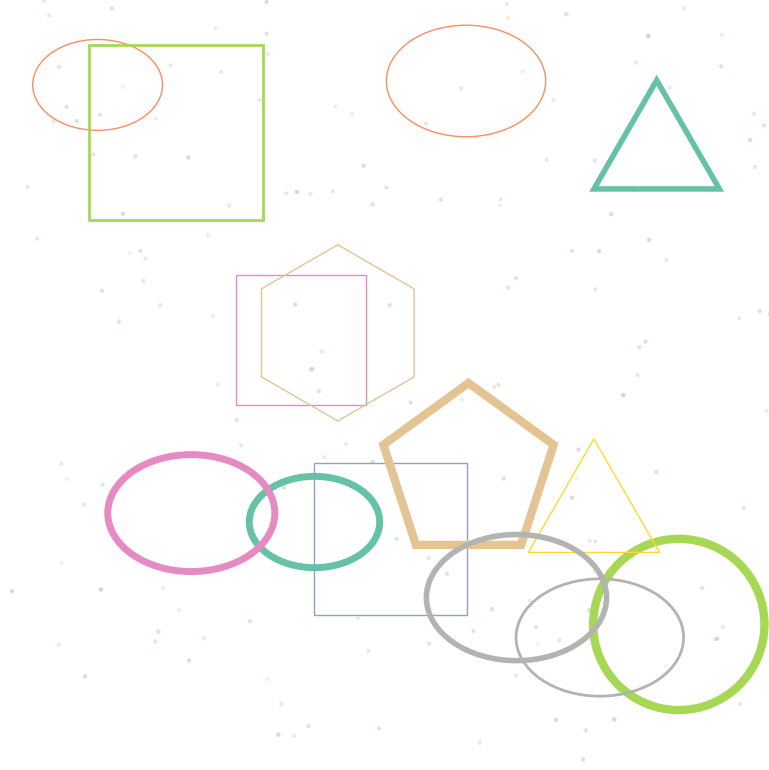[{"shape": "triangle", "thickness": 2, "radius": 0.47, "center": [0.853, 0.802]}, {"shape": "oval", "thickness": 2.5, "radius": 0.42, "center": [0.408, 0.322]}, {"shape": "oval", "thickness": 0.5, "radius": 0.42, "center": [0.127, 0.89]}, {"shape": "oval", "thickness": 0.5, "radius": 0.52, "center": [0.605, 0.895]}, {"shape": "square", "thickness": 0.5, "radius": 0.5, "center": [0.507, 0.3]}, {"shape": "square", "thickness": 0.5, "radius": 0.42, "center": [0.391, 0.559]}, {"shape": "oval", "thickness": 2.5, "radius": 0.54, "center": [0.248, 0.334]}, {"shape": "square", "thickness": 1, "radius": 0.57, "center": [0.229, 0.828]}, {"shape": "circle", "thickness": 3, "radius": 0.56, "center": [0.882, 0.189]}, {"shape": "triangle", "thickness": 0.5, "radius": 0.49, "center": [0.771, 0.332]}, {"shape": "pentagon", "thickness": 3, "radius": 0.58, "center": [0.608, 0.386]}, {"shape": "hexagon", "thickness": 0.5, "radius": 0.57, "center": [0.439, 0.568]}, {"shape": "oval", "thickness": 1, "radius": 0.54, "center": [0.779, 0.172]}, {"shape": "oval", "thickness": 2, "radius": 0.58, "center": [0.671, 0.224]}]